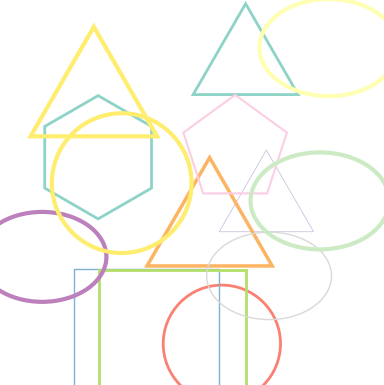[{"shape": "triangle", "thickness": 2, "radius": 0.79, "center": [0.638, 0.833]}, {"shape": "hexagon", "thickness": 2, "radius": 0.8, "center": [0.255, 0.592]}, {"shape": "oval", "thickness": 3, "radius": 0.9, "center": [0.854, 0.876]}, {"shape": "triangle", "thickness": 0.5, "radius": 0.71, "center": [0.692, 0.469]}, {"shape": "circle", "thickness": 2, "radius": 0.76, "center": [0.576, 0.107]}, {"shape": "square", "thickness": 1, "radius": 0.94, "center": [0.38, 0.115]}, {"shape": "triangle", "thickness": 2.5, "radius": 0.94, "center": [0.544, 0.403]}, {"shape": "square", "thickness": 2, "radius": 0.96, "center": [0.448, 0.108]}, {"shape": "pentagon", "thickness": 1.5, "radius": 0.71, "center": [0.611, 0.612]}, {"shape": "oval", "thickness": 1, "radius": 0.81, "center": [0.699, 0.283]}, {"shape": "oval", "thickness": 3, "radius": 0.83, "center": [0.11, 0.333]}, {"shape": "oval", "thickness": 3, "radius": 0.9, "center": [0.831, 0.478]}, {"shape": "circle", "thickness": 3, "radius": 0.91, "center": [0.316, 0.524]}, {"shape": "triangle", "thickness": 3, "radius": 0.95, "center": [0.244, 0.741]}]